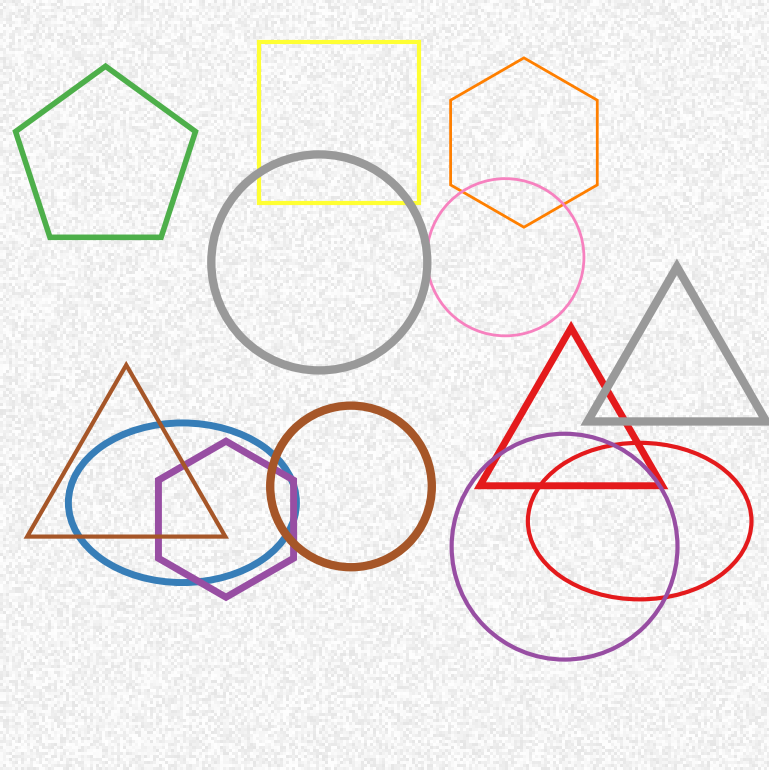[{"shape": "triangle", "thickness": 2.5, "radius": 0.68, "center": [0.742, 0.438]}, {"shape": "oval", "thickness": 1.5, "radius": 0.73, "center": [0.831, 0.323]}, {"shape": "oval", "thickness": 2.5, "radius": 0.74, "center": [0.237, 0.347]}, {"shape": "pentagon", "thickness": 2, "radius": 0.61, "center": [0.137, 0.791]}, {"shape": "hexagon", "thickness": 2.5, "radius": 0.51, "center": [0.294, 0.326]}, {"shape": "circle", "thickness": 1.5, "radius": 0.73, "center": [0.733, 0.29]}, {"shape": "hexagon", "thickness": 1, "radius": 0.55, "center": [0.68, 0.815]}, {"shape": "square", "thickness": 1.5, "radius": 0.52, "center": [0.44, 0.841]}, {"shape": "triangle", "thickness": 1.5, "radius": 0.74, "center": [0.164, 0.377]}, {"shape": "circle", "thickness": 3, "radius": 0.52, "center": [0.456, 0.368]}, {"shape": "circle", "thickness": 1, "radius": 0.51, "center": [0.656, 0.666]}, {"shape": "circle", "thickness": 3, "radius": 0.7, "center": [0.415, 0.659]}, {"shape": "triangle", "thickness": 3, "radius": 0.67, "center": [0.879, 0.52]}]